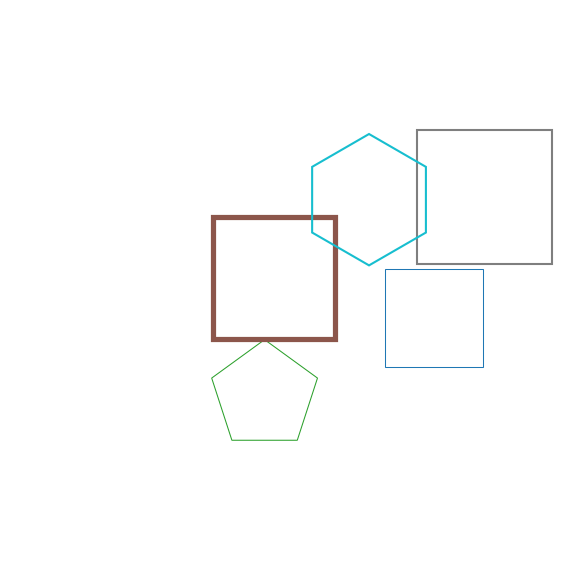[{"shape": "square", "thickness": 0.5, "radius": 0.42, "center": [0.752, 0.449]}, {"shape": "pentagon", "thickness": 0.5, "radius": 0.48, "center": [0.458, 0.315]}, {"shape": "square", "thickness": 2.5, "radius": 0.53, "center": [0.474, 0.518]}, {"shape": "square", "thickness": 1, "radius": 0.58, "center": [0.839, 0.658]}, {"shape": "hexagon", "thickness": 1, "radius": 0.57, "center": [0.639, 0.653]}]